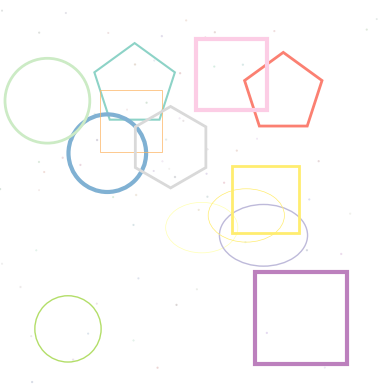[{"shape": "pentagon", "thickness": 1.5, "radius": 0.55, "center": [0.35, 0.778]}, {"shape": "oval", "thickness": 0.5, "radius": 0.47, "center": [0.524, 0.409]}, {"shape": "oval", "thickness": 1, "radius": 0.57, "center": [0.684, 0.389]}, {"shape": "pentagon", "thickness": 2, "radius": 0.53, "center": [0.736, 0.758]}, {"shape": "circle", "thickness": 3, "radius": 0.5, "center": [0.279, 0.602]}, {"shape": "square", "thickness": 0.5, "radius": 0.4, "center": [0.341, 0.685]}, {"shape": "circle", "thickness": 1, "radius": 0.43, "center": [0.177, 0.146]}, {"shape": "square", "thickness": 3, "radius": 0.46, "center": [0.601, 0.806]}, {"shape": "hexagon", "thickness": 2, "radius": 0.53, "center": [0.443, 0.618]}, {"shape": "square", "thickness": 3, "radius": 0.59, "center": [0.782, 0.174]}, {"shape": "circle", "thickness": 2, "radius": 0.55, "center": [0.123, 0.738]}, {"shape": "square", "thickness": 2, "radius": 0.43, "center": [0.691, 0.482]}, {"shape": "oval", "thickness": 0.5, "radius": 0.49, "center": [0.64, 0.44]}]